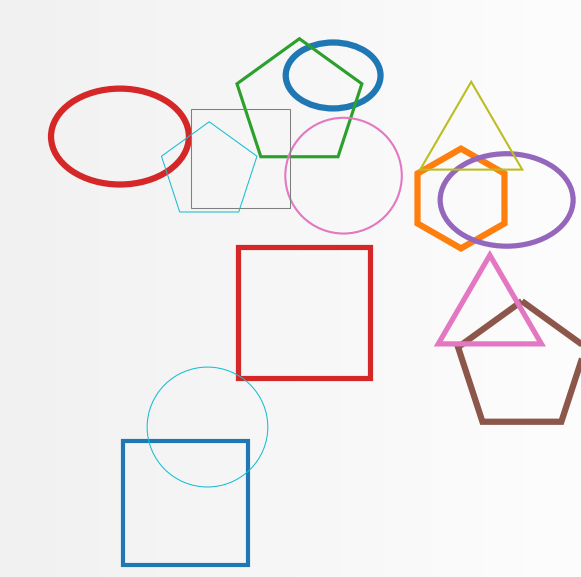[{"shape": "square", "thickness": 2, "radius": 0.54, "center": [0.32, 0.129]}, {"shape": "oval", "thickness": 3, "radius": 0.41, "center": [0.573, 0.868]}, {"shape": "hexagon", "thickness": 3, "radius": 0.43, "center": [0.793, 0.655]}, {"shape": "pentagon", "thickness": 1.5, "radius": 0.56, "center": [0.515, 0.819]}, {"shape": "square", "thickness": 2.5, "radius": 0.57, "center": [0.524, 0.458]}, {"shape": "oval", "thickness": 3, "radius": 0.59, "center": [0.206, 0.763]}, {"shape": "oval", "thickness": 2.5, "radius": 0.57, "center": [0.872, 0.653]}, {"shape": "pentagon", "thickness": 3, "radius": 0.58, "center": [0.898, 0.362]}, {"shape": "triangle", "thickness": 2.5, "radius": 0.51, "center": [0.843, 0.455]}, {"shape": "circle", "thickness": 1, "radius": 0.5, "center": [0.591, 0.695]}, {"shape": "square", "thickness": 0.5, "radius": 0.43, "center": [0.414, 0.724]}, {"shape": "triangle", "thickness": 1, "radius": 0.51, "center": [0.811, 0.756]}, {"shape": "pentagon", "thickness": 0.5, "radius": 0.43, "center": [0.36, 0.702]}, {"shape": "circle", "thickness": 0.5, "radius": 0.52, "center": [0.357, 0.26]}]